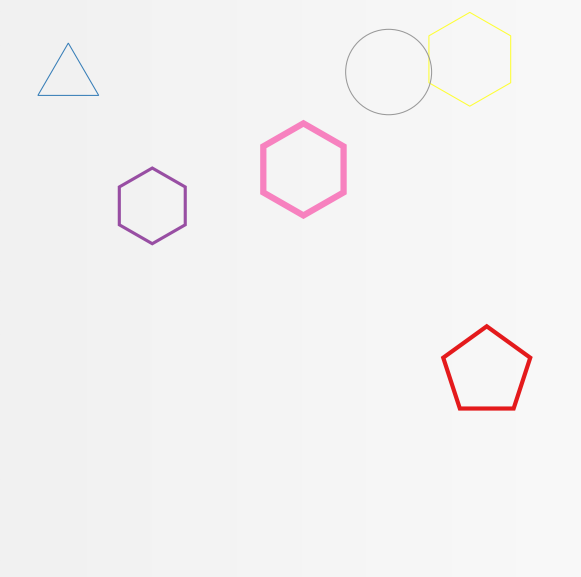[{"shape": "pentagon", "thickness": 2, "radius": 0.39, "center": [0.837, 0.355]}, {"shape": "triangle", "thickness": 0.5, "radius": 0.3, "center": [0.118, 0.864]}, {"shape": "hexagon", "thickness": 1.5, "radius": 0.33, "center": [0.262, 0.643]}, {"shape": "hexagon", "thickness": 0.5, "radius": 0.41, "center": [0.808, 0.896]}, {"shape": "hexagon", "thickness": 3, "radius": 0.4, "center": [0.522, 0.706]}, {"shape": "circle", "thickness": 0.5, "radius": 0.37, "center": [0.669, 0.874]}]